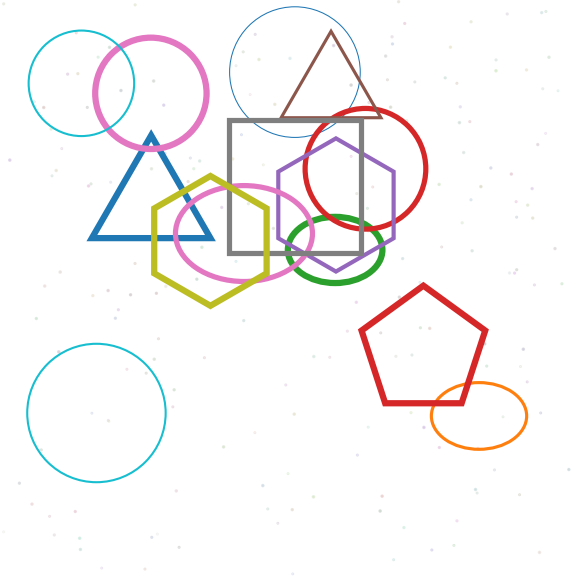[{"shape": "circle", "thickness": 0.5, "radius": 0.57, "center": [0.511, 0.874]}, {"shape": "triangle", "thickness": 3, "radius": 0.59, "center": [0.262, 0.646]}, {"shape": "oval", "thickness": 1.5, "radius": 0.41, "center": [0.829, 0.279]}, {"shape": "oval", "thickness": 3, "radius": 0.41, "center": [0.58, 0.566]}, {"shape": "pentagon", "thickness": 3, "radius": 0.56, "center": [0.733, 0.392]}, {"shape": "circle", "thickness": 2.5, "radius": 0.52, "center": [0.633, 0.707]}, {"shape": "hexagon", "thickness": 2, "radius": 0.58, "center": [0.582, 0.644]}, {"shape": "triangle", "thickness": 1.5, "radius": 0.5, "center": [0.573, 0.845]}, {"shape": "circle", "thickness": 3, "radius": 0.48, "center": [0.261, 0.838]}, {"shape": "oval", "thickness": 2.5, "radius": 0.59, "center": [0.422, 0.595]}, {"shape": "square", "thickness": 2.5, "radius": 0.57, "center": [0.511, 0.676]}, {"shape": "hexagon", "thickness": 3, "radius": 0.56, "center": [0.364, 0.582]}, {"shape": "circle", "thickness": 1, "radius": 0.6, "center": [0.167, 0.284]}, {"shape": "circle", "thickness": 1, "radius": 0.46, "center": [0.141, 0.855]}]